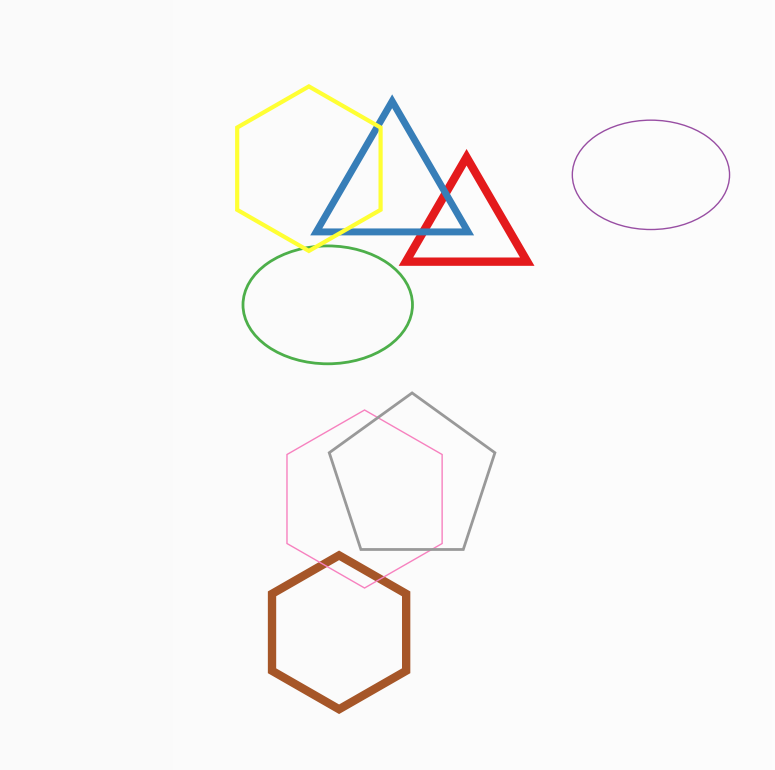[{"shape": "triangle", "thickness": 3, "radius": 0.45, "center": [0.602, 0.705]}, {"shape": "triangle", "thickness": 2.5, "radius": 0.57, "center": [0.506, 0.755]}, {"shape": "oval", "thickness": 1, "radius": 0.55, "center": [0.423, 0.604]}, {"shape": "oval", "thickness": 0.5, "radius": 0.51, "center": [0.84, 0.773]}, {"shape": "hexagon", "thickness": 1.5, "radius": 0.53, "center": [0.399, 0.781]}, {"shape": "hexagon", "thickness": 3, "radius": 0.5, "center": [0.438, 0.179]}, {"shape": "hexagon", "thickness": 0.5, "radius": 0.58, "center": [0.47, 0.352]}, {"shape": "pentagon", "thickness": 1, "radius": 0.56, "center": [0.532, 0.377]}]